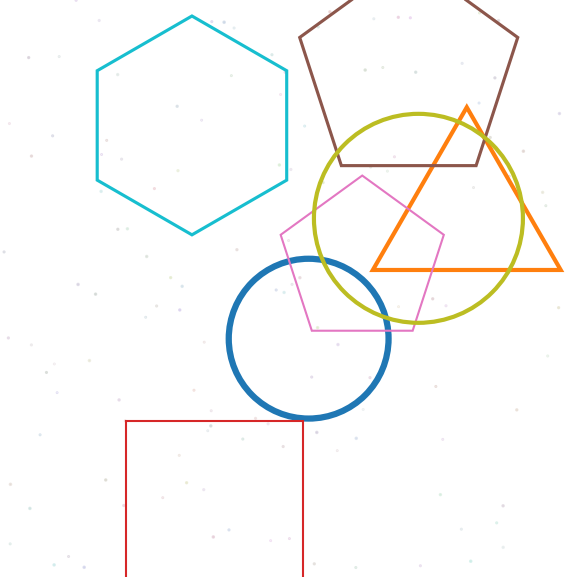[{"shape": "circle", "thickness": 3, "radius": 0.69, "center": [0.534, 0.413]}, {"shape": "triangle", "thickness": 2, "radius": 0.94, "center": [0.808, 0.626]}, {"shape": "square", "thickness": 1, "radius": 0.76, "center": [0.372, 0.118]}, {"shape": "pentagon", "thickness": 1.5, "radius": 0.99, "center": [0.708, 0.873]}, {"shape": "pentagon", "thickness": 1, "radius": 0.74, "center": [0.627, 0.547]}, {"shape": "circle", "thickness": 2, "radius": 0.9, "center": [0.725, 0.621]}, {"shape": "hexagon", "thickness": 1.5, "radius": 0.95, "center": [0.332, 0.782]}]